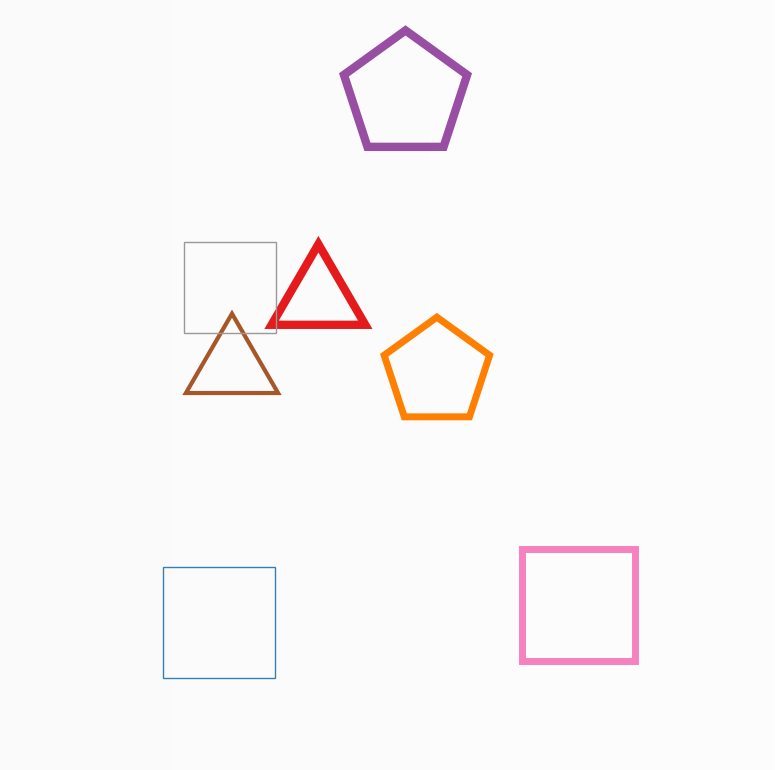[{"shape": "triangle", "thickness": 3, "radius": 0.35, "center": [0.411, 0.613]}, {"shape": "square", "thickness": 0.5, "radius": 0.36, "center": [0.283, 0.191]}, {"shape": "pentagon", "thickness": 3, "radius": 0.42, "center": [0.523, 0.877]}, {"shape": "pentagon", "thickness": 2.5, "radius": 0.36, "center": [0.564, 0.517]}, {"shape": "triangle", "thickness": 1.5, "radius": 0.34, "center": [0.299, 0.524]}, {"shape": "square", "thickness": 2.5, "radius": 0.36, "center": [0.746, 0.214]}, {"shape": "square", "thickness": 0.5, "radius": 0.3, "center": [0.297, 0.627]}]